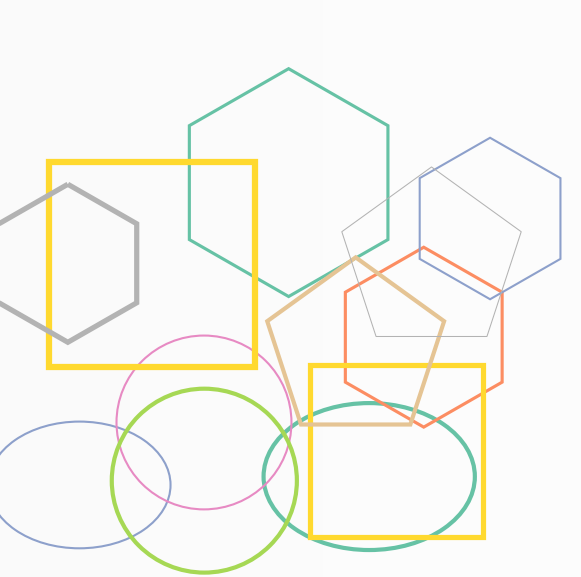[{"shape": "hexagon", "thickness": 1.5, "radius": 0.99, "center": [0.497, 0.683]}, {"shape": "oval", "thickness": 2, "radius": 0.91, "center": [0.635, 0.174]}, {"shape": "hexagon", "thickness": 1.5, "radius": 0.78, "center": [0.729, 0.415]}, {"shape": "oval", "thickness": 1, "radius": 0.78, "center": [0.137, 0.159]}, {"shape": "hexagon", "thickness": 1, "radius": 0.7, "center": [0.843, 0.621]}, {"shape": "circle", "thickness": 1, "radius": 0.75, "center": [0.351, 0.268]}, {"shape": "circle", "thickness": 2, "radius": 0.8, "center": [0.352, 0.167]}, {"shape": "square", "thickness": 2.5, "radius": 0.74, "center": [0.682, 0.219]}, {"shape": "square", "thickness": 3, "radius": 0.89, "center": [0.262, 0.541]}, {"shape": "pentagon", "thickness": 2, "radius": 0.8, "center": [0.612, 0.393]}, {"shape": "pentagon", "thickness": 0.5, "radius": 0.81, "center": [0.742, 0.548]}, {"shape": "hexagon", "thickness": 2.5, "radius": 0.68, "center": [0.117, 0.543]}]